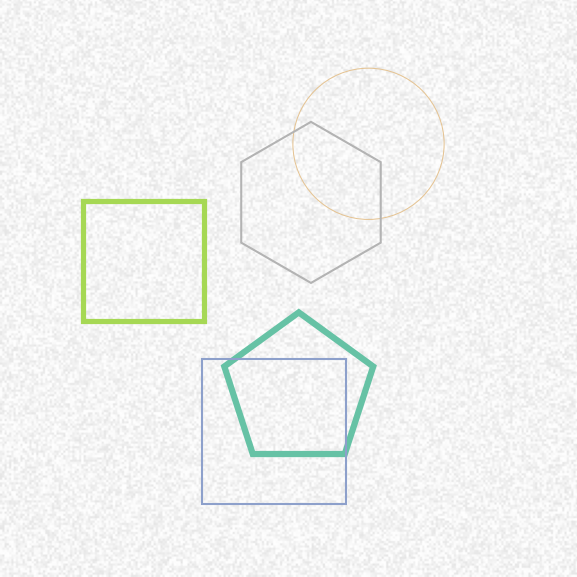[{"shape": "pentagon", "thickness": 3, "radius": 0.68, "center": [0.517, 0.323]}, {"shape": "square", "thickness": 1, "radius": 0.63, "center": [0.474, 0.252]}, {"shape": "square", "thickness": 2.5, "radius": 0.52, "center": [0.248, 0.547]}, {"shape": "circle", "thickness": 0.5, "radius": 0.65, "center": [0.638, 0.75]}, {"shape": "hexagon", "thickness": 1, "radius": 0.7, "center": [0.538, 0.649]}]